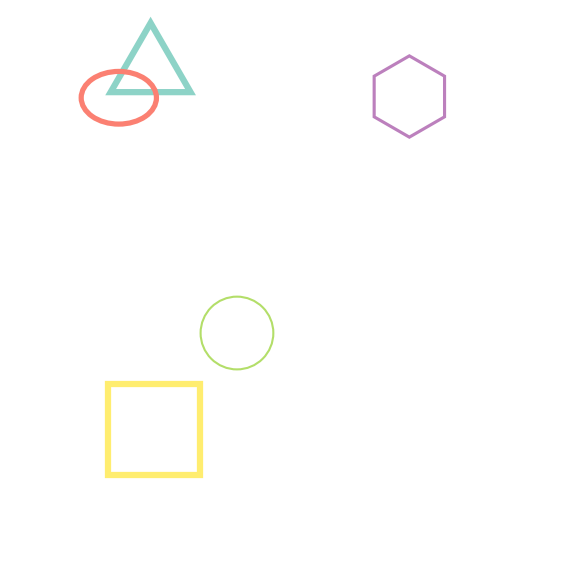[{"shape": "triangle", "thickness": 3, "radius": 0.4, "center": [0.261, 0.88]}, {"shape": "oval", "thickness": 2.5, "radius": 0.33, "center": [0.206, 0.83]}, {"shape": "circle", "thickness": 1, "radius": 0.31, "center": [0.41, 0.422]}, {"shape": "hexagon", "thickness": 1.5, "radius": 0.35, "center": [0.709, 0.832]}, {"shape": "square", "thickness": 3, "radius": 0.4, "center": [0.267, 0.256]}]